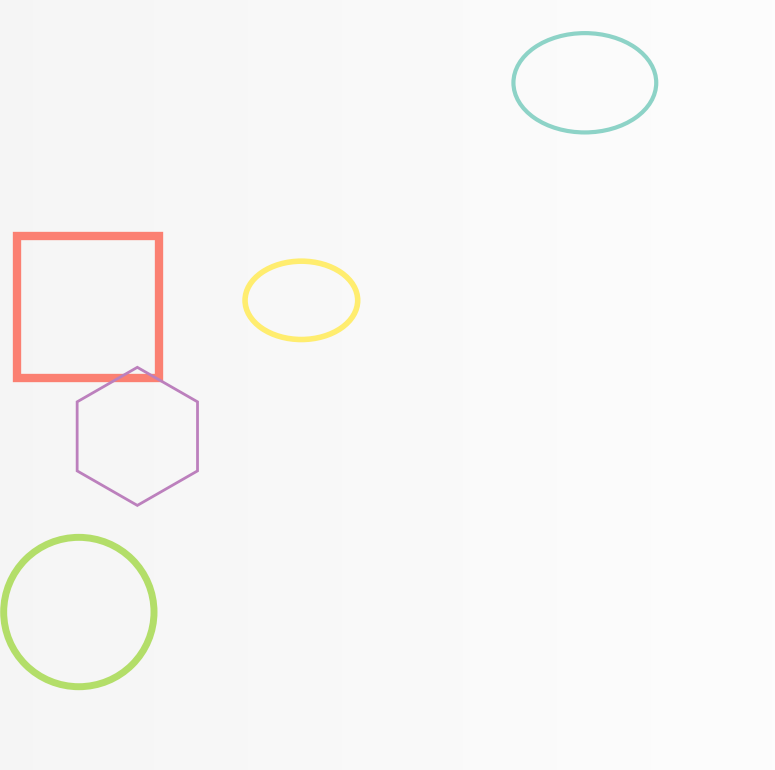[{"shape": "oval", "thickness": 1.5, "radius": 0.46, "center": [0.755, 0.892]}, {"shape": "square", "thickness": 3, "radius": 0.46, "center": [0.114, 0.601]}, {"shape": "circle", "thickness": 2.5, "radius": 0.48, "center": [0.102, 0.205]}, {"shape": "hexagon", "thickness": 1, "radius": 0.45, "center": [0.177, 0.433]}, {"shape": "oval", "thickness": 2, "radius": 0.36, "center": [0.389, 0.61]}]